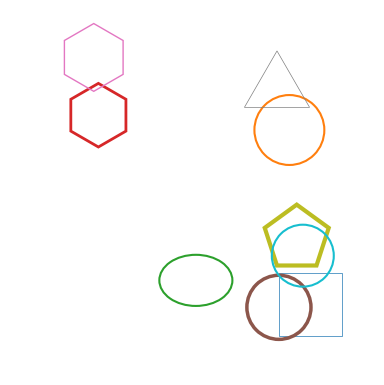[{"shape": "square", "thickness": 0.5, "radius": 0.41, "center": [0.806, 0.209]}, {"shape": "circle", "thickness": 1.5, "radius": 0.45, "center": [0.752, 0.662]}, {"shape": "oval", "thickness": 1.5, "radius": 0.47, "center": [0.509, 0.272]}, {"shape": "hexagon", "thickness": 2, "radius": 0.41, "center": [0.256, 0.701]}, {"shape": "circle", "thickness": 2.5, "radius": 0.42, "center": [0.724, 0.202]}, {"shape": "hexagon", "thickness": 1, "radius": 0.44, "center": [0.244, 0.851]}, {"shape": "triangle", "thickness": 0.5, "radius": 0.49, "center": [0.719, 0.77]}, {"shape": "pentagon", "thickness": 3, "radius": 0.44, "center": [0.771, 0.381]}, {"shape": "circle", "thickness": 1.5, "radius": 0.4, "center": [0.786, 0.336]}]